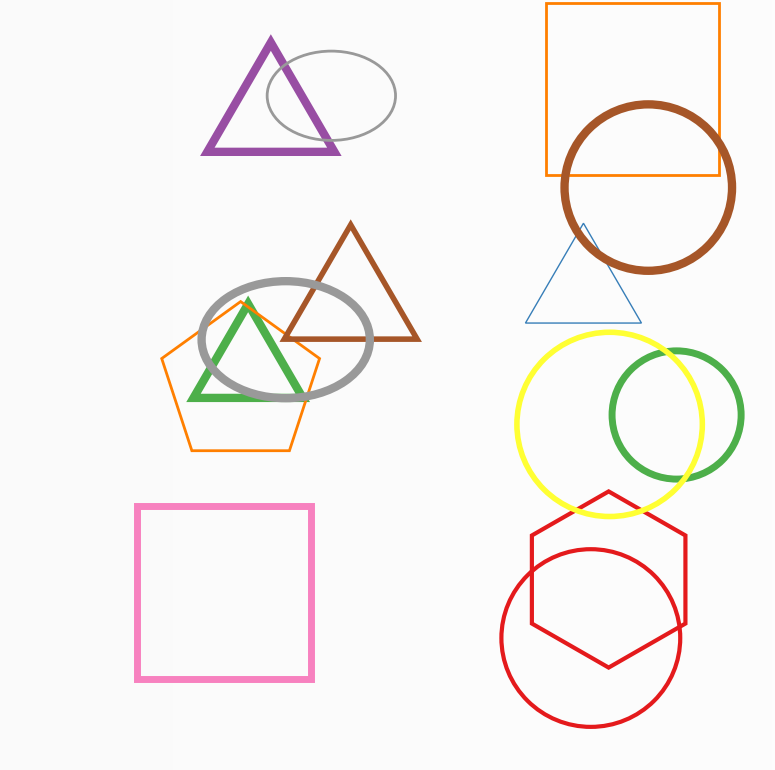[{"shape": "hexagon", "thickness": 1.5, "radius": 0.57, "center": [0.785, 0.247]}, {"shape": "circle", "thickness": 1.5, "radius": 0.58, "center": [0.762, 0.171]}, {"shape": "triangle", "thickness": 0.5, "radius": 0.43, "center": [0.753, 0.624]}, {"shape": "circle", "thickness": 2.5, "radius": 0.42, "center": [0.873, 0.461]}, {"shape": "triangle", "thickness": 3, "radius": 0.41, "center": [0.32, 0.524]}, {"shape": "triangle", "thickness": 3, "radius": 0.47, "center": [0.349, 0.85]}, {"shape": "square", "thickness": 1, "radius": 0.56, "center": [0.816, 0.884]}, {"shape": "pentagon", "thickness": 1, "radius": 0.54, "center": [0.311, 0.501]}, {"shape": "circle", "thickness": 2, "radius": 0.6, "center": [0.787, 0.449]}, {"shape": "circle", "thickness": 3, "radius": 0.54, "center": [0.837, 0.756]}, {"shape": "triangle", "thickness": 2, "radius": 0.49, "center": [0.453, 0.609]}, {"shape": "square", "thickness": 2.5, "radius": 0.56, "center": [0.289, 0.231]}, {"shape": "oval", "thickness": 3, "radius": 0.54, "center": [0.369, 0.559]}, {"shape": "oval", "thickness": 1, "radius": 0.41, "center": [0.428, 0.876]}]